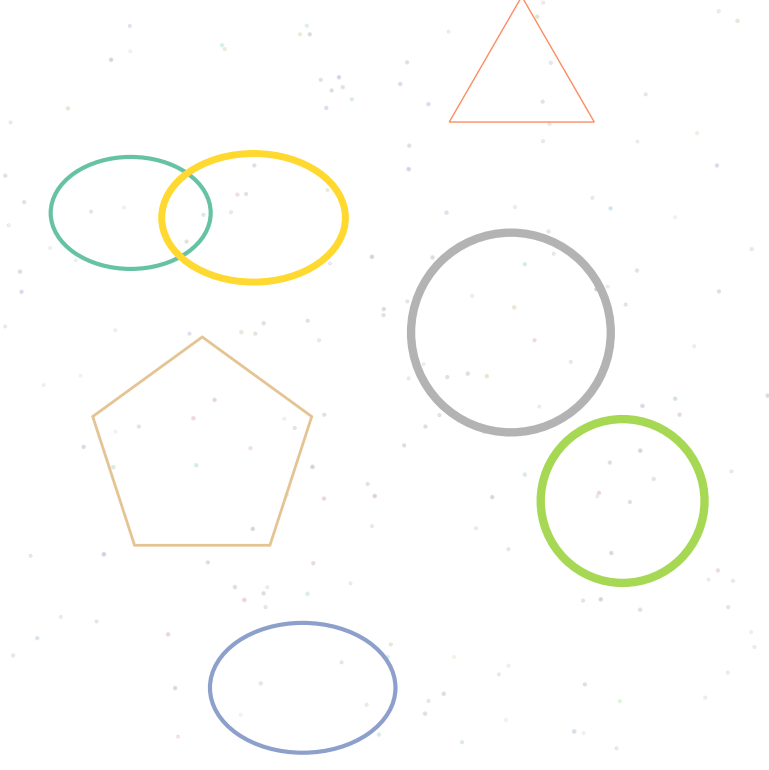[{"shape": "oval", "thickness": 1.5, "radius": 0.52, "center": [0.17, 0.723]}, {"shape": "triangle", "thickness": 0.5, "radius": 0.54, "center": [0.678, 0.896]}, {"shape": "oval", "thickness": 1.5, "radius": 0.6, "center": [0.393, 0.107]}, {"shape": "circle", "thickness": 3, "radius": 0.53, "center": [0.809, 0.349]}, {"shape": "oval", "thickness": 2.5, "radius": 0.6, "center": [0.329, 0.717]}, {"shape": "pentagon", "thickness": 1, "radius": 0.75, "center": [0.263, 0.413]}, {"shape": "circle", "thickness": 3, "radius": 0.65, "center": [0.664, 0.568]}]